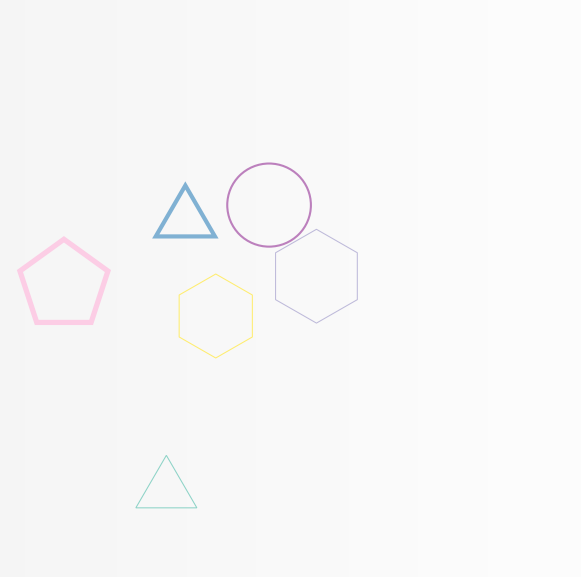[{"shape": "triangle", "thickness": 0.5, "radius": 0.3, "center": [0.286, 0.15]}, {"shape": "hexagon", "thickness": 0.5, "radius": 0.41, "center": [0.544, 0.521]}, {"shape": "triangle", "thickness": 2, "radius": 0.29, "center": [0.319, 0.619]}, {"shape": "pentagon", "thickness": 2.5, "radius": 0.4, "center": [0.11, 0.505]}, {"shape": "circle", "thickness": 1, "radius": 0.36, "center": [0.463, 0.644]}, {"shape": "hexagon", "thickness": 0.5, "radius": 0.36, "center": [0.371, 0.452]}]